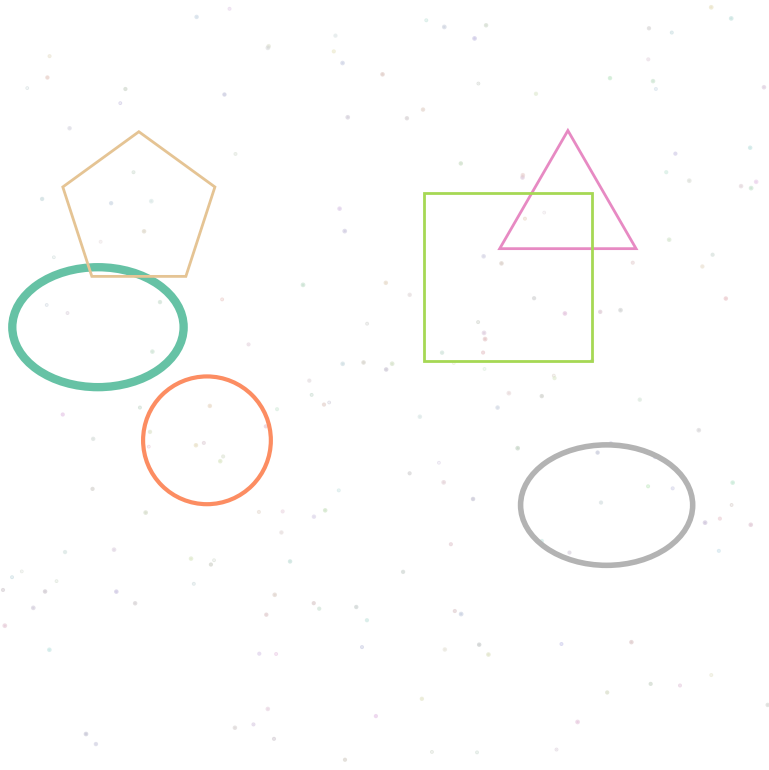[{"shape": "oval", "thickness": 3, "radius": 0.56, "center": [0.127, 0.575]}, {"shape": "circle", "thickness": 1.5, "radius": 0.41, "center": [0.269, 0.428]}, {"shape": "triangle", "thickness": 1, "radius": 0.51, "center": [0.738, 0.728]}, {"shape": "square", "thickness": 1, "radius": 0.55, "center": [0.659, 0.64]}, {"shape": "pentagon", "thickness": 1, "radius": 0.52, "center": [0.18, 0.725]}, {"shape": "oval", "thickness": 2, "radius": 0.56, "center": [0.788, 0.344]}]